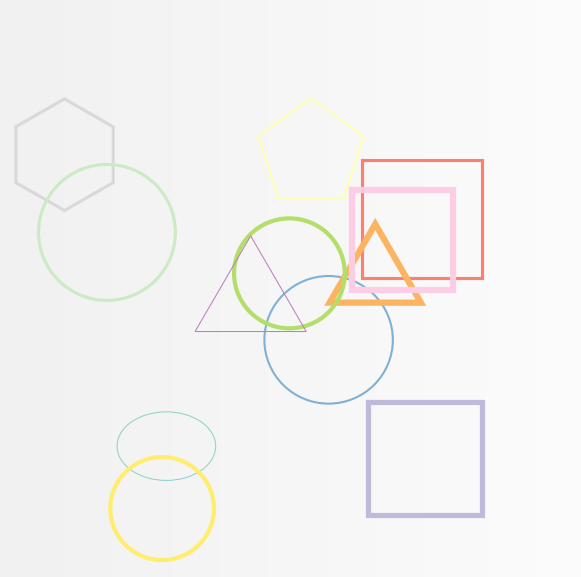[{"shape": "oval", "thickness": 0.5, "radius": 0.42, "center": [0.286, 0.227]}, {"shape": "pentagon", "thickness": 1, "radius": 0.48, "center": [0.535, 0.733]}, {"shape": "square", "thickness": 2.5, "radius": 0.49, "center": [0.731, 0.205]}, {"shape": "square", "thickness": 1.5, "radius": 0.51, "center": [0.726, 0.619]}, {"shape": "circle", "thickness": 1, "radius": 0.55, "center": [0.565, 0.411]}, {"shape": "triangle", "thickness": 3, "radius": 0.45, "center": [0.646, 0.52]}, {"shape": "circle", "thickness": 2, "radius": 0.48, "center": [0.498, 0.526]}, {"shape": "square", "thickness": 3, "radius": 0.43, "center": [0.693, 0.583]}, {"shape": "hexagon", "thickness": 1.5, "radius": 0.48, "center": [0.111, 0.731]}, {"shape": "triangle", "thickness": 0.5, "radius": 0.55, "center": [0.431, 0.48]}, {"shape": "circle", "thickness": 1.5, "radius": 0.59, "center": [0.184, 0.597]}, {"shape": "circle", "thickness": 2, "radius": 0.45, "center": [0.279, 0.119]}]